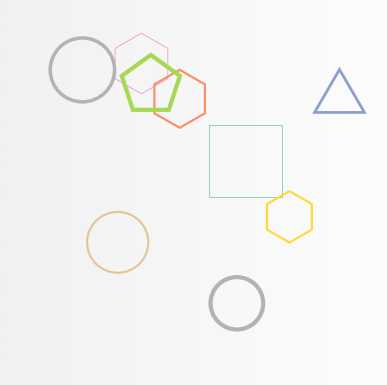[{"shape": "square", "thickness": 0.5, "radius": 0.47, "center": [0.634, 0.582]}, {"shape": "hexagon", "thickness": 1.5, "radius": 0.38, "center": [0.464, 0.743]}, {"shape": "triangle", "thickness": 2, "radius": 0.37, "center": [0.876, 0.745]}, {"shape": "hexagon", "thickness": 0.5, "radius": 0.39, "center": [0.365, 0.835]}, {"shape": "pentagon", "thickness": 3, "radius": 0.39, "center": [0.389, 0.779]}, {"shape": "hexagon", "thickness": 1.5, "radius": 0.33, "center": [0.747, 0.437]}, {"shape": "circle", "thickness": 1.5, "radius": 0.4, "center": [0.304, 0.371]}, {"shape": "circle", "thickness": 2.5, "radius": 0.42, "center": [0.213, 0.818]}, {"shape": "circle", "thickness": 3, "radius": 0.34, "center": [0.611, 0.212]}]